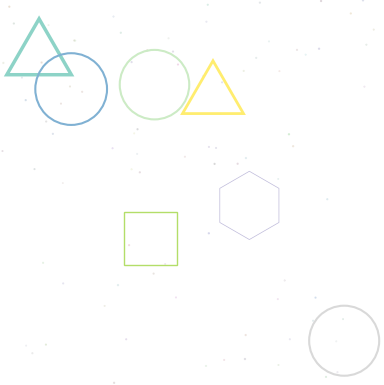[{"shape": "triangle", "thickness": 2.5, "radius": 0.48, "center": [0.102, 0.854]}, {"shape": "hexagon", "thickness": 0.5, "radius": 0.44, "center": [0.648, 0.466]}, {"shape": "circle", "thickness": 1.5, "radius": 0.47, "center": [0.185, 0.769]}, {"shape": "square", "thickness": 1, "radius": 0.35, "center": [0.39, 0.38]}, {"shape": "circle", "thickness": 1.5, "radius": 0.45, "center": [0.894, 0.115]}, {"shape": "circle", "thickness": 1.5, "radius": 0.45, "center": [0.401, 0.78]}, {"shape": "triangle", "thickness": 2, "radius": 0.46, "center": [0.553, 0.751]}]